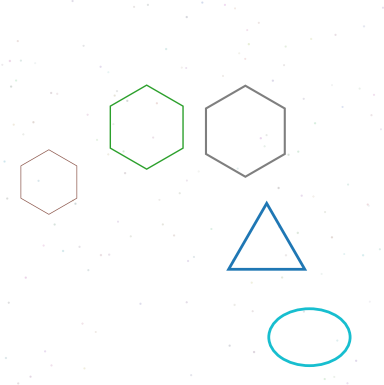[{"shape": "triangle", "thickness": 2, "radius": 0.57, "center": [0.693, 0.358]}, {"shape": "hexagon", "thickness": 1, "radius": 0.55, "center": [0.381, 0.67]}, {"shape": "hexagon", "thickness": 0.5, "radius": 0.42, "center": [0.127, 0.527]}, {"shape": "hexagon", "thickness": 1.5, "radius": 0.59, "center": [0.637, 0.659]}, {"shape": "oval", "thickness": 2, "radius": 0.53, "center": [0.804, 0.124]}]